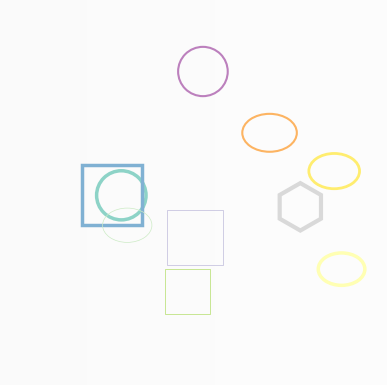[{"shape": "circle", "thickness": 2.5, "radius": 0.32, "center": [0.313, 0.493]}, {"shape": "oval", "thickness": 2.5, "radius": 0.3, "center": [0.881, 0.301]}, {"shape": "square", "thickness": 0.5, "radius": 0.36, "center": [0.504, 0.384]}, {"shape": "square", "thickness": 2.5, "radius": 0.39, "center": [0.29, 0.493]}, {"shape": "oval", "thickness": 1.5, "radius": 0.35, "center": [0.696, 0.655]}, {"shape": "square", "thickness": 0.5, "radius": 0.29, "center": [0.484, 0.242]}, {"shape": "hexagon", "thickness": 3, "radius": 0.31, "center": [0.775, 0.463]}, {"shape": "circle", "thickness": 1.5, "radius": 0.32, "center": [0.524, 0.814]}, {"shape": "oval", "thickness": 0.5, "radius": 0.32, "center": [0.328, 0.415]}, {"shape": "oval", "thickness": 2, "radius": 0.33, "center": [0.862, 0.556]}]